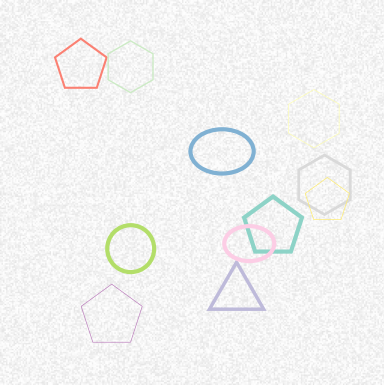[{"shape": "pentagon", "thickness": 3, "radius": 0.4, "center": [0.709, 0.41]}, {"shape": "hexagon", "thickness": 0.5, "radius": 0.38, "center": [0.815, 0.692]}, {"shape": "triangle", "thickness": 2.5, "radius": 0.41, "center": [0.614, 0.238]}, {"shape": "pentagon", "thickness": 1.5, "radius": 0.35, "center": [0.21, 0.829]}, {"shape": "oval", "thickness": 3, "radius": 0.41, "center": [0.577, 0.607]}, {"shape": "circle", "thickness": 3, "radius": 0.3, "center": [0.339, 0.354]}, {"shape": "oval", "thickness": 3, "radius": 0.32, "center": [0.648, 0.367]}, {"shape": "hexagon", "thickness": 2, "radius": 0.39, "center": [0.843, 0.52]}, {"shape": "pentagon", "thickness": 0.5, "radius": 0.42, "center": [0.29, 0.179]}, {"shape": "hexagon", "thickness": 1, "radius": 0.34, "center": [0.339, 0.827]}, {"shape": "pentagon", "thickness": 0.5, "radius": 0.3, "center": [0.85, 0.479]}]